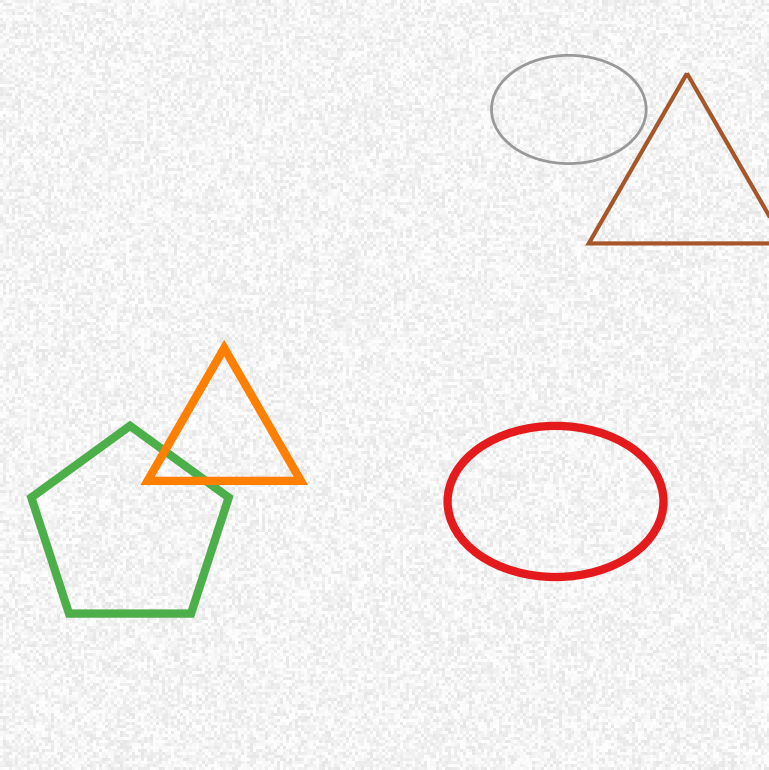[{"shape": "oval", "thickness": 3, "radius": 0.7, "center": [0.721, 0.349]}, {"shape": "pentagon", "thickness": 3, "radius": 0.67, "center": [0.169, 0.312]}, {"shape": "triangle", "thickness": 3, "radius": 0.57, "center": [0.291, 0.433]}, {"shape": "triangle", "thickness": 1.5, "radius": 0.74, "center": [0.892, 0.757]}, {"shape": "oval", "thickness": 1, "radius": 0.5, "center": [0.739, 0.858]}]